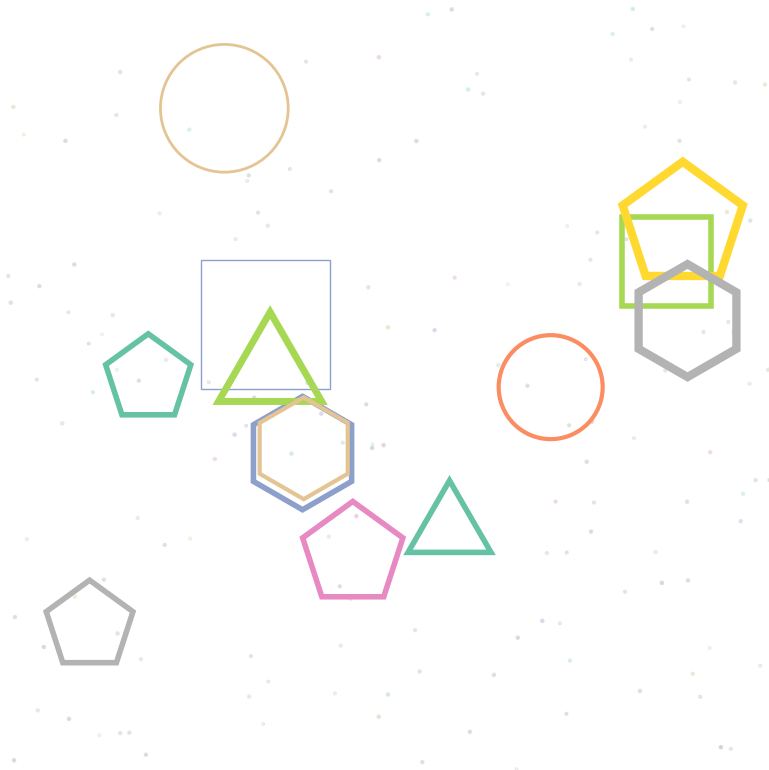[{"shape": "pentagon", "thickness": 2, "radius": 0.29, "center": [0.193, 0.508]}, {"shape": "triangle", "thickness": 2, "radius": 0.31, "center": [0.584, 0.314]}, {"shape": "circle", "thickness": 1.5, "radius": 0.34, "center": [0.715, 0.497]}, {"shape": "square", "thickness": 0.5, "radius": 0.42, "center": [0.345, 0.579]}, {"shape": "hexagon", "thickness": 2, "radius": 0.37, "center": [0.393, 0.412]}, {"shape": "pentagon", "thickness": 2, "radius": 0.34, "center": [0.458, 0.28]}, {"shape": "square", "thickness": 2, "radius": 0.29, "center": [0.866, 0.661]}, {"shape": "triangle", "thickness": 2.5, "radius": 0.39, "center": [0.351, 0.517]}, {"shape": "pentagon", "thickness": 3, "radius": 0.41, "center": [0.887, 0.708]}, {"shape": "hexagon", "thickness": 1.5, "radius": 0.33, "center": [0.394, 0.418]}, {"shape": "circle", "thickness": 1, "radius": 0.41, "center": [0.291, 0.859]}, {"shape": "pentagon", "thickness": 2, "radius": 0.3, "center": [0.116, 0.187]}, {"shape": "hexagon", "thickness": 3, "radius": 0.37, "center": [0.893, 0.584]}]